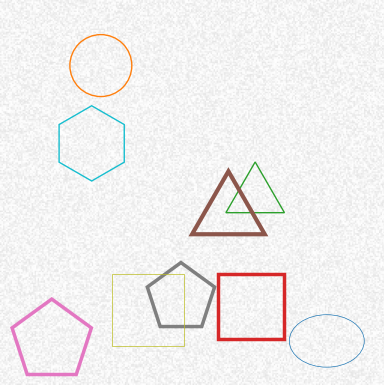[{"shape": "oval", "thickness": 0.5, "radius": 0.49, "center": [0.849, 0.114]}, {"shape": "circle", "thickness": 1, "radius": 0.4, "center": [0.262, 0.83]}, {"shape": "triangle", "thickness": 1, "radius": 0.44, "center": [0.663, 0.491]}, {"shape": "square", "thickness": 2.5, "radius": 0.43, "center": [0.651, 0.204]}, {"shape": "triangle", "thickness": 3, "radius": 0.54, "center": [0.593, 0.446]}, {"shape": "pentagon", "thickness": 2.5, "radius": 0.54, "center": [0.134, 0.115]}, {"shape": "pentagon", "thickness": 2.5, "radius": 0.46, "center": [0.47, 0.226]}, {"shape": "square", "thickness": 0.5, "radius": 0.47, "center": [0.385, 0.196]}, {"shape": "hexagon", "thickness": 1, "radius": 0.49, "center": [0.238, 0.628]}]